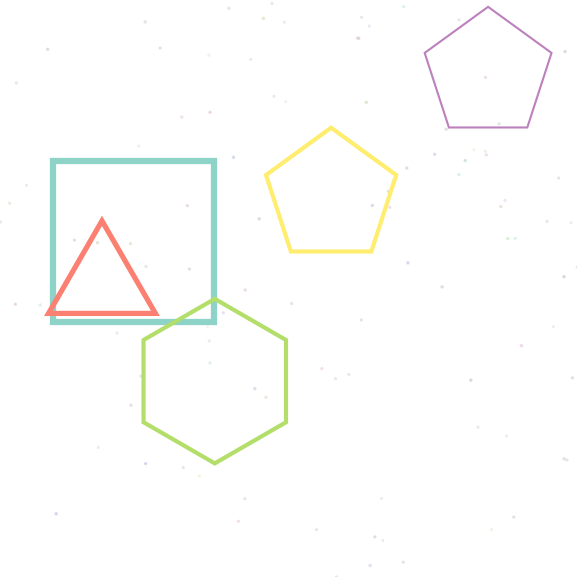[{"shape": "square", "thickness": 3, "radius": 0.69, "center": [0.231, 0.581]}, {"shape": "triangle", "thickness": 2.5, "radius": 0.53, "center": [0.177, 0.51]}, {"shape": "hexagon", "thickness": 2, "radius": 0.71, "center": [0.372, 0.339]}, {"shape": "pentagon", "thickness": 1, "radius": 0.58, "center": [0.845, 0.872]}, {"shape": "pentagon", "thickness": 2, "radius": 0.59, "center": [0.573, 0.659]}]